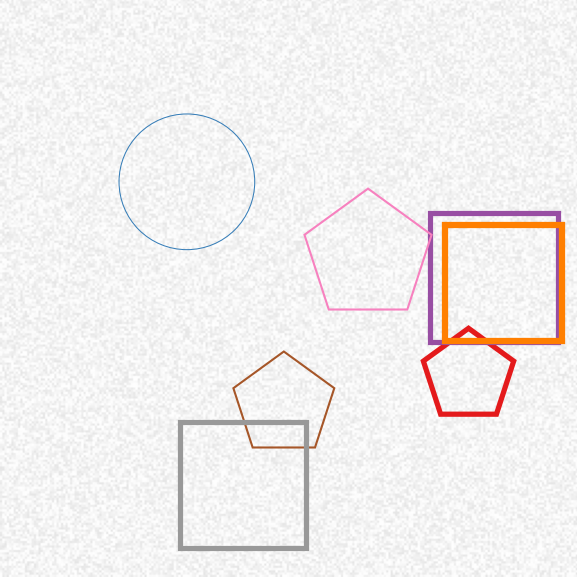[{"shape": "pentagon", "thickness": 2.5, "radius": 0.41, "center": [0.811, 0.348]}, {"shape": "circle", "thickness": 0.5, "radius": 0.59, "center": [0.324, 0.684]}, {"shape": "square", "thickness": 2.5, "radius": 0.55, "center": [0.856, 0.519]}, {"shape": "square", "thickness": 3, "radius": 0.5, "center": [0.872, 0.509]}, {"shape": "pentagon", "thickness": 1, "radius": 0.46, "center": [0.491, 0.299]}, {"shape": "pentagon", "thickness": 1, "radius": 0.58, "center": [0.637, 0.557]}, {"shape": "square", "thickness": 2.5, "radius": 0.55, "center": [0.42, 0.16]}]